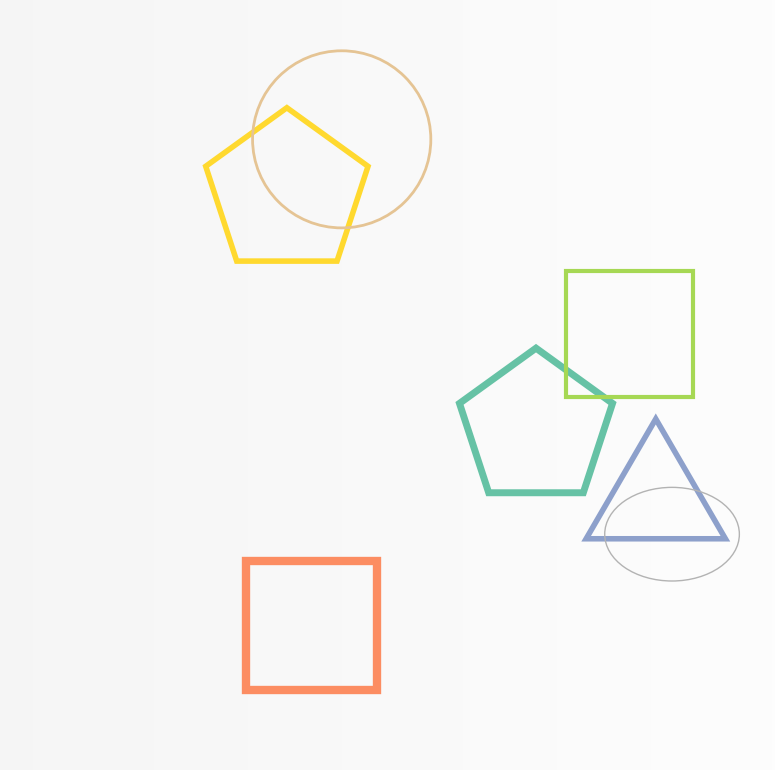[{"shape": "pentagon", "thickness": 2.5, "radius": 0.52, "center": [0.692, 0.444]}, {"shape": "square", "thickness": 3, "radius": 0.42, "center": [0.402, 0.188]}, {"shape": "triangle", "thickness": 2, "radius": 0.52, "center": [0.846, 0.352]}, {"shape": "square", "thickness": 1.5, "radius": 0.41, "center": [0.812, 0.566]}, {"shape": "pentagon", "thickness": 2, "radius": 0.55, "center": [0.37, 0.75]}, {"shape": "circle", "thickness": 1, "radius": 0.58, "center": [0.441, 0.819]}, {"shape": "oval", "thickness": 0.5, "radius": 0.43, "center": [0.867, 0.306]}]